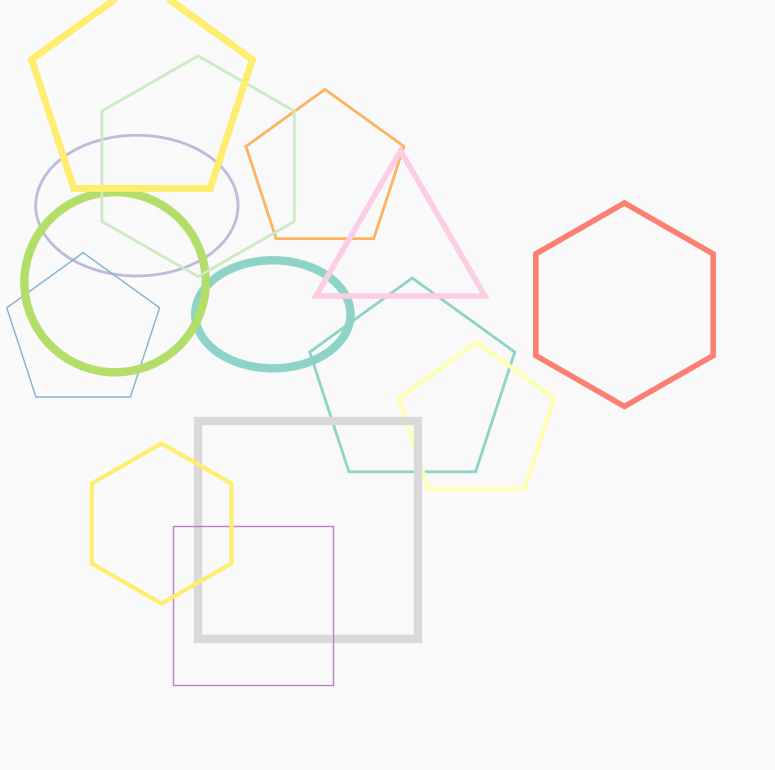[{"shape": "oval", "thickness": 3, "radius": 0.5, "center": [0.352, 0.592]}, {"shape": "pentagon", "thickness": 1, "radius": 0.7, "center": [0.532, 0.5]}, {"shape": "pentagon", "thickness": 1.5, "radius": 0.53, "center": [0.615, 0.45]}, {"shape": "oval", "thickness": 1, "radius": 0.65, "center": [0.177, 0.733]}, {"shape": "hexagon", "thickness": 2, "radius": 0.66, "center": [0.806, 0.604]}, {"shape": "pentagon", "thickness": 0.5, "radius": 0.52, "center": [0.107, 0.568]}, {"shape": "pentagon", "thickness": 1, "radius": 0.54, "center": [0.419, 0.777]}, {"shape": "circle", "thickness": 3, "radius": 0.59, "center": [0.148, 0.633]}, {"shape": "triangle", "thickness": 2, "radius": 0.63, "center": [0.517, 0.678]}, {"shape": "square", "thickness": 3, "radius": 0.71, "center": [0.397, 0.312]}, {"shape": "square", "thickness": 0.5, "radius": 0.51, "center": [0.326, 0.214]}, {"shape": "hexagon", "thickness": 1, "radius": 0.72, "center": [0.256, 0.784]}, {"shape": "pentagon", "thickness": 2.5, "radius": 0.75, "center": [0.183, 0.876]}, {"shape": "hexagon", "thickness": 1.5, "radius": 0.52, "center": [0.208, 0.32]}]